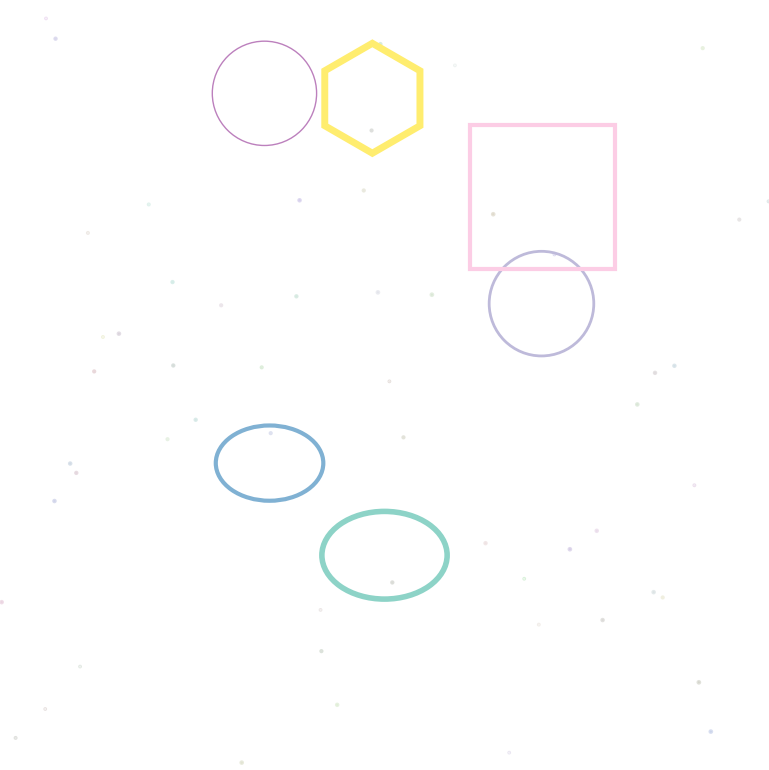[{"shape": "oval", "thickness": 2, "radius": 0.41, "center": [0.499, 0.279]}, {"shape": "circle", "thickness": 1, "radius": 0.34, "center": [0.703, 0.606]}, {"shape": "oval", "thickness": 1.5, "radius": 0.35, "center": [0.35, 0.399]}, {"shape": "square", "thickness": 1.5, "radius": 0.47, "center": [0.704, 0.744]}, {"shape": "circle", "thickness": 0.5, "radius": 0.34, "center": [0.343, 0.879]}, {"shape": "hexagon", "thickness": 2.5, "radius": 0.36, "center": [0.484, 0.872]}]